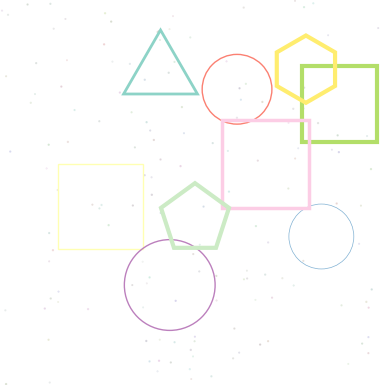[{"shape": "triangle", "thickness": 2, "radius": 0.55, "center": [0.417, 0.811]}, {"shape": "square", "thickness": 1, "radius": 0.56, "center": [0.261, 0.464]}, {"shape": "circle", "thickness": 1, "radius": 0.45, "center": [0.616, 0.768]}, {"shape": "circle", "thickness": 0.5, "radius": 0.42, "center": [0.835, 0.386]}, {"shape": "square", "thickness": 3, "radius": 0.49, "center": [0.882, 0.73]}, {"shape": "square", "thickness": 2.5, "radius": 0.57, "center": [0.689, 0.574]}, {"shape": "circle", "thickness": 1, "radius": 0.59, "center": [0.441, 0.26]}, {"shape": "pentagon", "thickness": 3, "radius": 0.46, "center": [0.506, 0.431]}, {"shape": "hexagon", "thickness": 3, "radius": 0.44, "center": [0.795, 0.82]}]